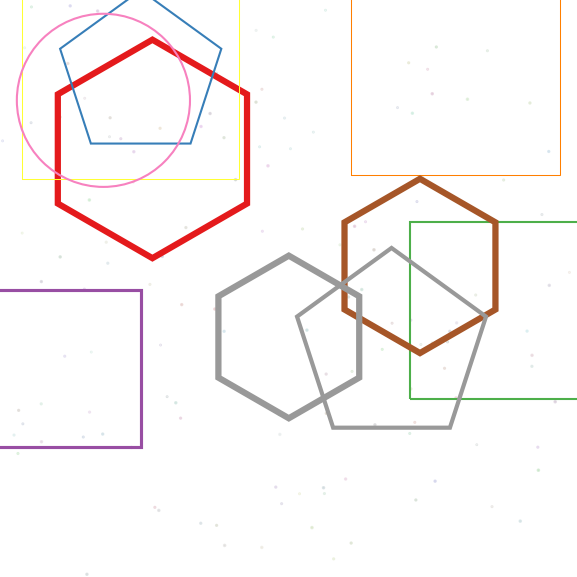[{"shape": "hexagon", "thickness": 3, "radius": 0.95, "center": [0.264, 0.741]}, {"shape": "pentagon", "thickness": 1, "radius": 0.73, "center": [0.244, 0.869]}, {"shape": "square", "thickness": 1, "radius": 0.77, "center": [0.864, 0.461]}, {"shape": "square", "thickness": 1.5, "radius": 0.68, "center": [0.109, 0.361]}, {"shape": "square", "thickness": 0.5, "radius": 0.9, "center": [0.789, 0.878]}, {"shape": "square", "thickness": 0.5, "radius": 0.94, "center": [0.226, 0.876]}, {"shape": "hexagon", "thickness": 3, "radius": 0.75, "center": [0.727, 0.539]}, {"shape": "circle", "thickness": 1, "radius": 0.75, "center": [0.179, 0.825]}, {"shape": "pentagon", "thickness": 2, "radius": 0.86, "center": [0.678, 0.398]}, {"shape": "hexagon", "thickness": 3, "radius": 0.7, "center": [0.5, 0.416]}]